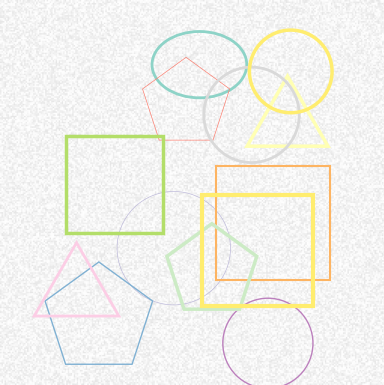[{"shape": "oval", "thickness": 2, "radius": 0.62, "center": [0.518, 0.832]}, {"shape": "triangle", "thickness": 2.5, "radius": 0.61, "center": [0.747, 0.681]}, {"shape": "circle", "thickness": 0.5, "radius": 0.74, "center": [0.451, 0.355]}, {"shape": "pentagon", "thickness": 0.5, "radius": 0.59, "center": [0.483, 0.732]}, {"shape": "pentagon", "thickness": 1, "radius": 0.73, "center": [0.257, 0.173]}, {"shape": "square", "thickness": 1.5, "radius": 0.74, "center": [0.709, 0.421]}, {"shape": "square", "thickness": 2.5, "radius": 0.63, "center": [0.297, 0.521]}, {"shape": "triangle", "thickness": 2, "radius": 0.63, "center": [0.199, 0.243]}, {"shape": "circle", "thickness": 2, "radius": 0.62, "center": [0.653, 0.702]}, {"shape": "circle", "thickness": 1, "radius": 0.59, "center": [0.696, 0.108]}, {"shape": "pentagon", "thickness": 2.5, "radius": 0.61, "center": [0.55, 0.296]}, {"shape": "square", "thickness": 3, "radius": 0.72, "center": [0.669, 0.35]}, {"shape": "circle", "thickness": 2.5, "radius": 0.54, "center": [0.755, 0.815]}]